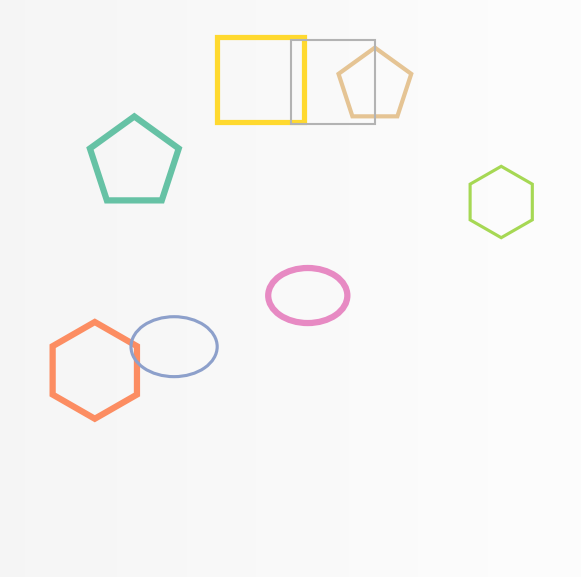[{"shape": "pentagon", "thickness": 3, "radius": 0.4, "center": [0.231, 0.717]}, {"shape": "hexagon", "thickness": 3, "radius": 0.42, "center": [0.163, 0.358]}, {"shape": "oval", "thickness": 1.5, "radius": 0.37, "center": [0.3, 0.399]}, {"shape": "oval", "thickness": 3, "radius": 0.34, "center": [0.53, 0.487]}, {"shape": "hexagon", "thickness": 1.5, "radius": 0.31, "center": [0.862, 0.649]}, {"shape": "square", "thickness": 2.5, "radius": 0.37, "center": [0.448, 0.862]}, {"shape": "pentagon", "thickness": 2, "radius": 0.33, "center": [0.645, 0.851]}, {"shape": "square", "thickness": 1, "radius": 0.36, "center": [0.573, 0.857]}]